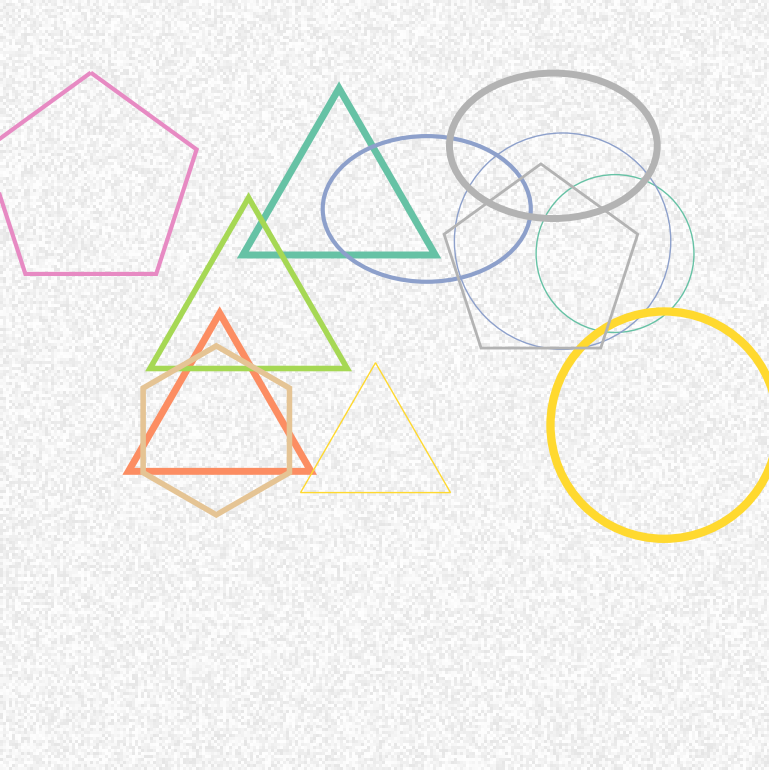[{"shape": "circle", "thickness": 0.5, "radius": 0.51, "center": [0.799, 0.671]}, {"shape": "triangle", "thickness": 2.5, "radius": 0.72, "center": [0.44, 0.741]}, {"shape": "triangle", "thickness": 2.5, "radius": 0.68, "center": [0.285, 0.456]}, {"shape": "circle", "thickness": 0.5, "radius": 0.7, "center": [0.731, 0.687]}, {"shape": "oval", "thickness": 1.5, "radius": 0.68, "center": [0.554, 0.729]}, {"shape": "pentagon", "thickness": 1.5, "radius": 0.72, "center": [0.118, 0.761]}, {"shape": "triangle", "thickness": 2, "radius": 0.74, "center": [0.323, 0.595]}, {"shape": "circle", "thickness": 3, "radius": 0.74, "center": [0.863, 0.448]}, {"shape": "triangle", "thickness": 0.5, "radius": 0.56, "center": [0.488, 0.417]}, {"shape": "hexagon", "thickness": 2, "radius": 0.55, "center": [0.281, 0.441]}, {"shape": "pentagon", "thickness": 1, "radius": 0.66, "center": [0.702, 0.655]}, {"shape": "oval", "thickness": 2.5, "radius": 0.67, "center": [0.719, 0.811]}]